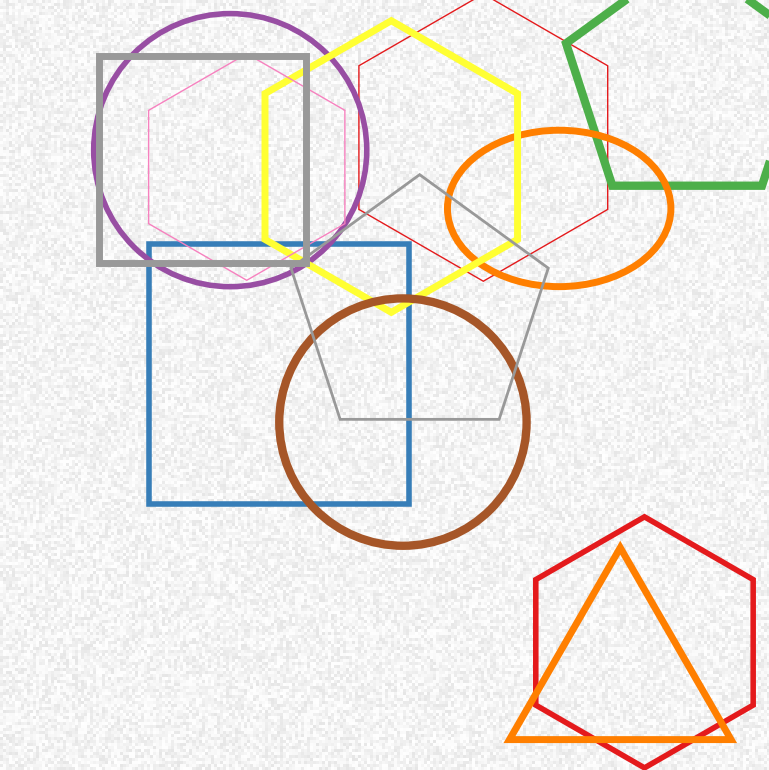[{"shape": "hexagon", "thickness": 0.5, "radius": 0.93, "center": [0.628, 0.821]}, {"shape": "hexagon", "thickness": 2, "radius": 0.81, "center": [0.837, 0.166]}, {"shape": "square", "thickness": 2, "radius": 0.84, "center": [0.363, 0.514]}, {"shape": "pentagon", "thickness": 3, "radius": 0.83, "center": [0.892, 0.893]}, {"shape": "circle", "thickness": 2, "radius": 0.89, "center": [0.299, 0.805]}, {"shape": "triangle", "thickness": 2.5, "radius": 0.83, "center": [0.806, 0.123]}, {"shape": "oval", "thickness": 2.5, "radius": 0.73, "center": [0.726, 0.729]}, {"shape": "hexagon", "thickness": 2.5, "radius": 0.95, "center": [0.508, 0.784]}, {"shape": "circle", "thickness": 3, "radius": 0.8, "center": [0.523, 0.452]}, {"shape": "hexagon", "thickness": 0.5, "radius": 0.74, "center": [0.32, 0.783]}, {"shape": "square", "thickness": 2.5, "radius": 0.67, "center": [0.263, 0.793]}, {"shape": "pentagon", "thickness": 1, "radius": 0.88, "center": [0.545, 0.598]}]